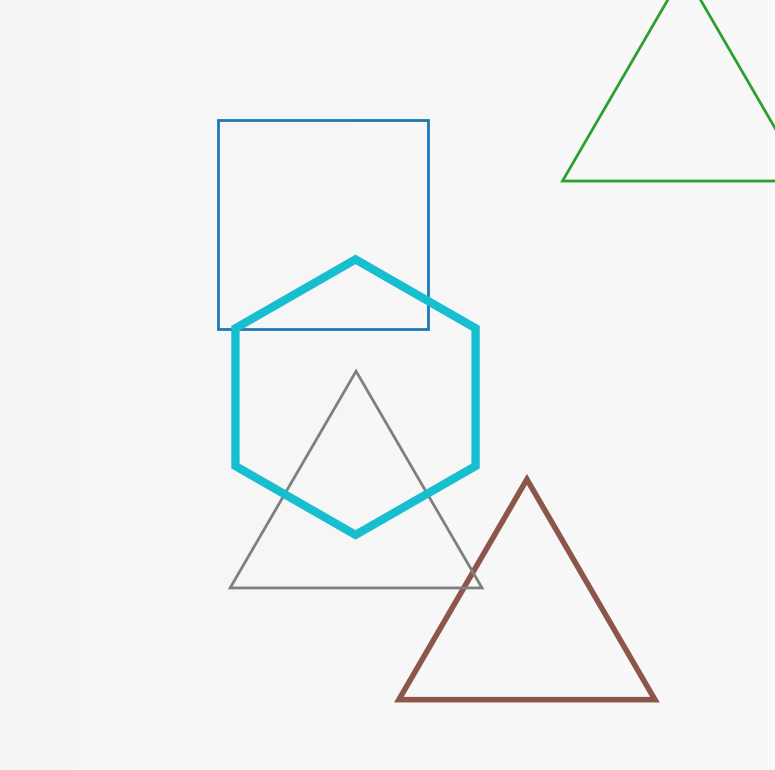[{"shape": "square", "thickness": 1, "radius": 0.68, "center": [0.417, 0.709]}, {"shape": "triangle", "thickness": 1, "radius": 0.91, "center": [0.883, 0.856]}, {"shape": "triangle", "thickness": 2, "radius": 0.95, "center": [0.68, 0.187]}, {"shape": "triangle", "thickness": 1, "radius": 0.94, "center": [0.459, 0.33]}, {"shape": "hexagon", "thickness": 3, "radius": 0.89, "center": [0.459, 0.484]}]